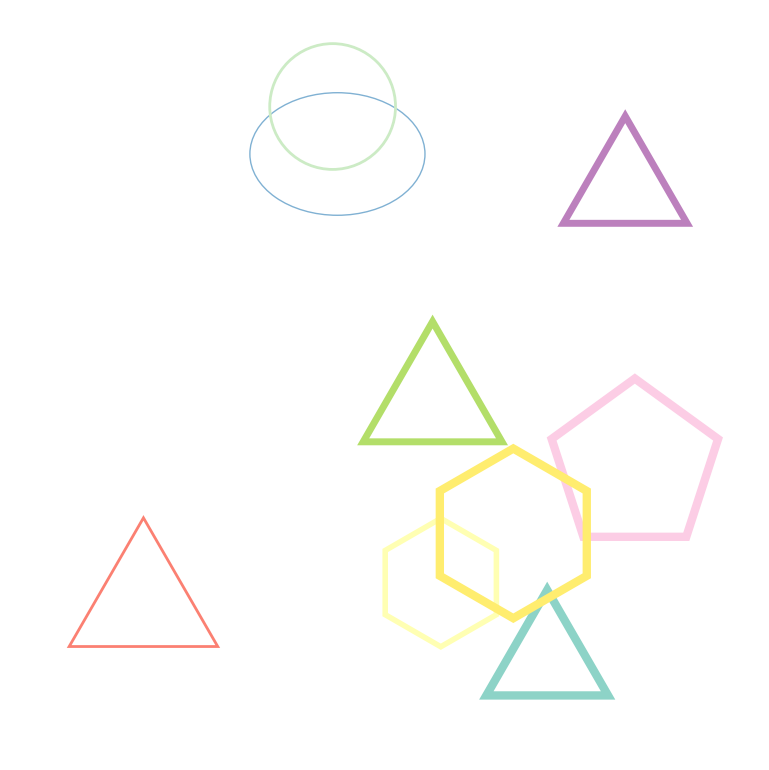[{"shape": "triangle", "thickness": 3, "radius": 0.46, "center": [0.711, 0.142]}, {"shape": "hexagon", "thickness": 2, "radius": 0.42, "center": [0.572, 0.243]}, {"shape": "triangle", "thickness": 1, "radius": 0.56, "center": [0.186, 0.216]}, {"shape": "oval", "thickness": 0.5, "radius": 0.57, "center": [0.438, 0.8]}, {"shape": "triangle", "thickness": 2.5, "radius": 0.52, "center": [0.562, 0.478]}, {"shape": "pentagon", "thickness": 3, "radius": 0.57, "center": [0.824, 0.395]}, {"shape": "triangle", "thickness": 2.5, "radius": 0.46, "center": [0.812, 0.756]}, {"shape": "circle", "thickness": 1, "radius": 0.41, "center": [0.432, 0.862]}, {"shape": "hexagon", "thickness": 3, "radius": 0.55, "center": [0.667, 0.307]}]